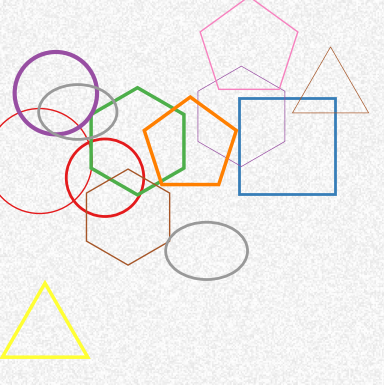[{"shape": "circle", "thickness": 2, "radius": 0.5, "center": [0.273, 0.538]}, {"shape": "circle", "thickness": 1, "radius": 0.68, "center": [0.103, 0.582]}, {"shape": "square", "thickness": 2, "radius": 0.63, "center": [0.746, 0.622]}, {"shape": "hexagon", "thickness": 2.5, "radius": 0.7, "center": [0.357, 0.633]}, {"shape": "hexagon", "thickness": 0.5, "radius": 0.65, "center": [0.627, 0.698]}, {"shape": "circle", "thickness": 3, "radius": 0.54, "center": [0.145, 0.758]}, {"shape": "pentagon", "thickness": 2.5, "radius": 0.63, "center": [0.494, 0.622]}, {"shape": "triangle", "thickness": 2.5, "radius": 0.64, "center": [0.117, 0.136]}, {"shape": "hexagon", "thickness": 1, "radius": 0.62, "center": [0.333, 0.436]}, {"shape": "triangle", "thickness": 0.5, "radius": 0.57, "center": [0.859, 0.764]}, {"shape": "pentagon", "thickness": 1, "radius": 0.67, "center": [0.647, 0.876]}, {"shape": "oval", "thickness": 2, "radius": 0.51, "center": [0.202, 0.709]}, {"shape": "oval", "thickness": 2, "radius": 0.53, "center": [0.537, 0.348]}]